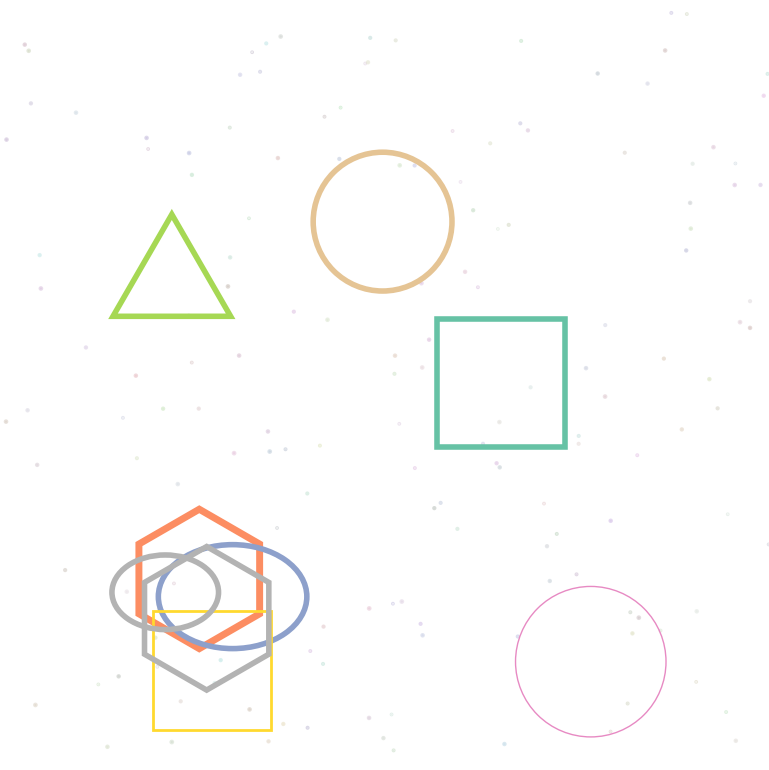[{"shape": "square", "thickness": 2, "radius": 0.42, "center": [0.65, 0.502]}, {"shape": "hexagon", "thickness": 2.5, "radius": 0.45, "center": [0.259, 0.248]}, {"shape": "oval", "thickness": 2, "radius": 0.48, "center": [0.302, 0.225]}, {"shape": "circle", "thickness": 0.5, "radius": 0.49, "center": [0.767, 0.141]}, {"shape": "triangle", "thickness": 2, "radius": 0.44, "center": [0.223, 0.633]}, {"shape": "square", "thickness": 1, "radius": 0.39, "center": [0.275, 0.129]}, {"shape": "circle", "thickness": 2, "radius": 0.45, "center": [0.497, 0.712]}, {"shape": "hexagon", "thickness": 2, "radius": 0.47, "center": [0.268, 0.197]}, {"shape": "oval", "thickness": 2, "radius": 0.35, "center": [0.215, 0.231]}]